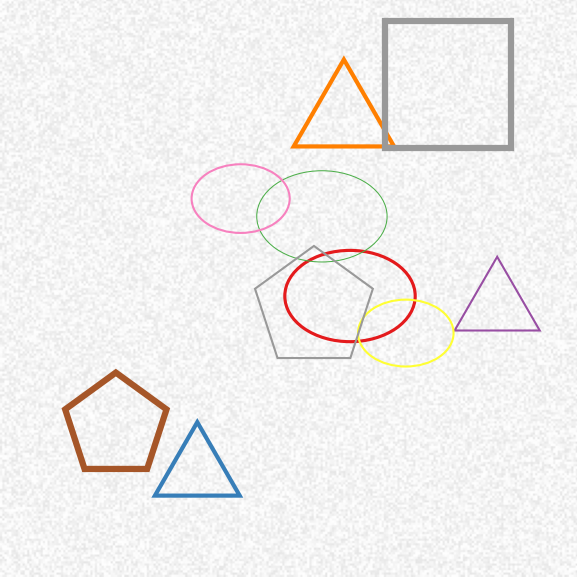[{"shape": "oval", "thickness": 1.5, "radius": 0.56, "center": [0.606, 0.487]}, {"shape": "triangle", "thickness": 2, "radius": 0.42, "center": [0.342, 0.183]}, {"shape": "oval", "thickness": 0.5, "radius": 0.56, "center": [0.557, 0.624]}, {"shape": "triangle", "thickness": 1, "radius": 0.43, "center": [0.861, 0.469]}, {"shape": "triangle", "thickness": 2, "radius": 0.5, "center": [0.595, 0.796]}, {"shape": "oval", "thickness": 1, "radius": 0.41, "center": [0.703, 0.422]}, {"shape": "pentagon", "thickness": 3, "radius": 0.46, "center": [0.201, 0.262]}, {"shape": "oval", "thickness": 1, "radius": 0.42, "center": [0.417, 0.655]}, {"shape": "square", "thickness": 3, "radius": 0.55, "center": [0.776, 0.853]}, {"shape": "pentagon", "thickness": 1, "radius": 0.54, "center": [0.544, 0.466]}]